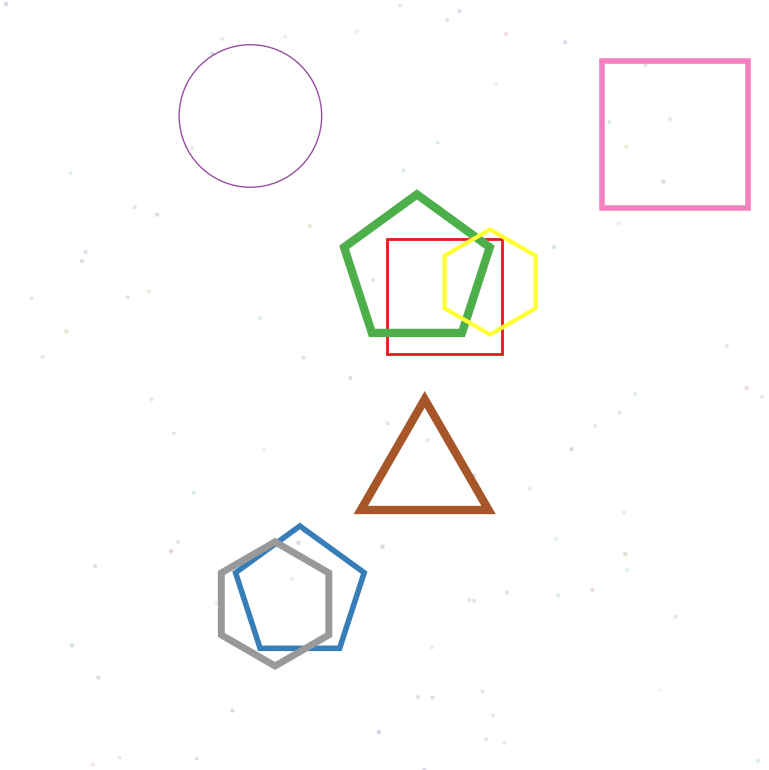[{"shape": "square", "thickness": 1, "radius": 0.38, "center": [0.577, 0.615]}, {"shape": "pentagon", "thickness": 2, "radius": 0.44, "center": [0.389, 0.229]}, {"shape": "pentagon", "thickness": 3, "radius": 0.5, "center": [0.541, 0.648]}, {"shape": "circle", "thickness": 0.5, "radius": 0.46, "center": [0.325, 0.849]}, {"shape": "hexagon", "thickness": 1.5, "radius": 0.34, "center": [0.636, 0.634]}, {"shape": "triangle", "thickness": 3, "radius": 0.48, "center": [0.552, 0.386]}, {"shape": "square", "thickness": 2, "radius": 0.48, "center": [0.877, 0.825]}, {"shape": "hexagon", "thickness": 2.5, "radius": 0.4, "center": [0.357, 0.216]}]